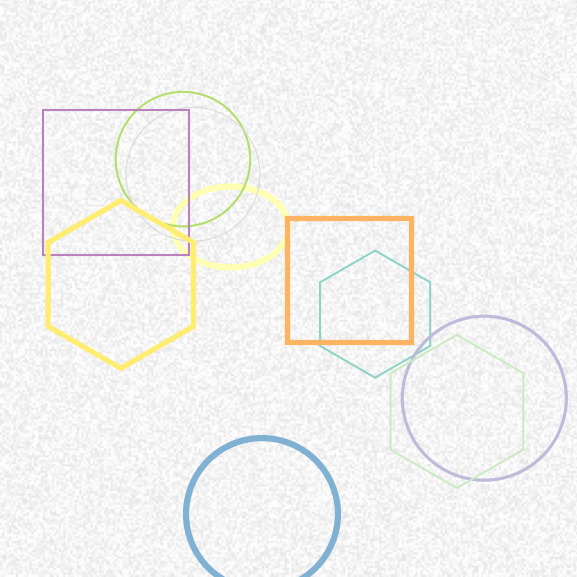[{"shape": "hexagon", "thickness": 1, "radius": 0.55, "center": [0.65, 0.455]}, {"shape": "oval", "thickness": 3, "radius": 0.5, "center": [0.399, 0.606]}, {"shape": "circle", "thickness": 1.5, "radius": 0.71, "center": [0.839, 0.31]}, {"shape": "circle", "thickness": 3, "radius": 0.66, "center": [0.454, 0.109]}, {"shape": "square", "thickness": 2.5, "radius": 0.54, "center": [0.604, 0.514]}, {"shape": "circle", "thickness": 1, "radius": 0.58, "center": [0.317, 0.724]}, {"shape": "circle", "thickness": 0.5, "radius": 0.58, "center": [0.334, 0.697]}, {"shape": "square", "thickness": 1, "radius": 0.63, "center": [0.201, 0.683]}, {"shape": "hexagon", "thickness": 1, "radius": 0.66, "center": [0.791, 0.287]}, {"shape": "hexagon", "thickness": 2.5, "radius": 0.73, "center": [0.209, 0.507]}]